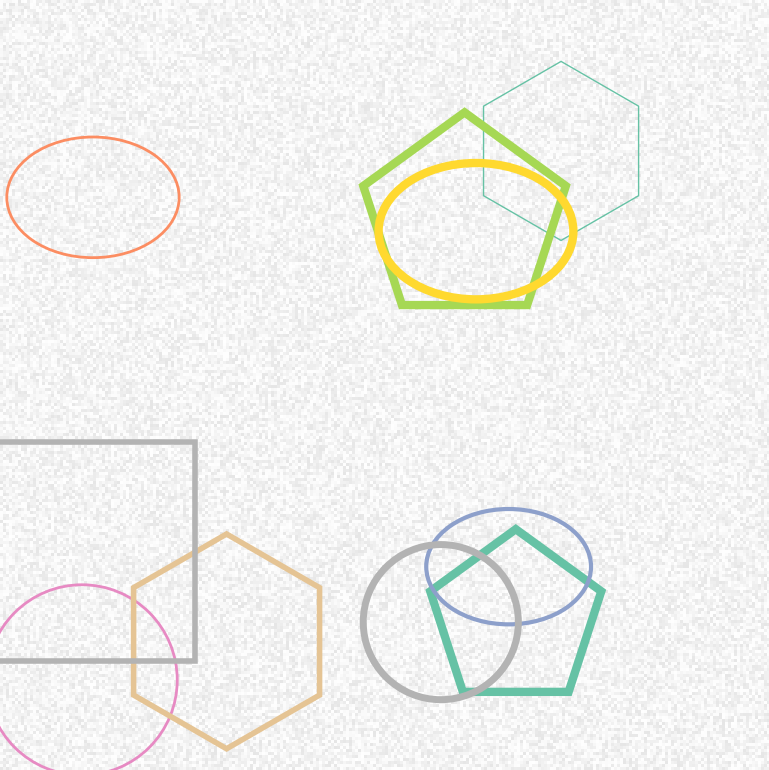[{"shape": "pentagon", "thickness": 3, "radius": 0.58, "center": [0.67, 0.196]}, {"shape": "hexagon", "thickness": 0.5, "radius": 0.58, "center": [0.729, 0.804]}, {"shape": "oval", "thickness": 1, "radius": 0.56, "center": [0.121, 0.744]}, {"shape": "oval", "thickness": 1.5, "radius": 0.54, "center": [0.661, 0.264]}, {"shape": "circle", "thickness": 1, "radius": 0.62, "center": [0.106, 0.117]}, {"shape": "pentagon", "thickness": 3, "radius": 0.69, "center": [0.603, 0.716]}, {"shape": "oval", "thickness": 3, "radius": 0.63, "center": [0.618, 0.7]}, {"shape": "hexagon", "thickness": 2, "radius": 0.7, "center": [0.294, 0.167]}, {"shape": "square", "thickness": 2, "radius": 0.71, "center": [0.111, 0.284]}, {"shape": "circle", "thickness": 2.5, "radius": 0.5, "center": [0.572, 0.192]}]